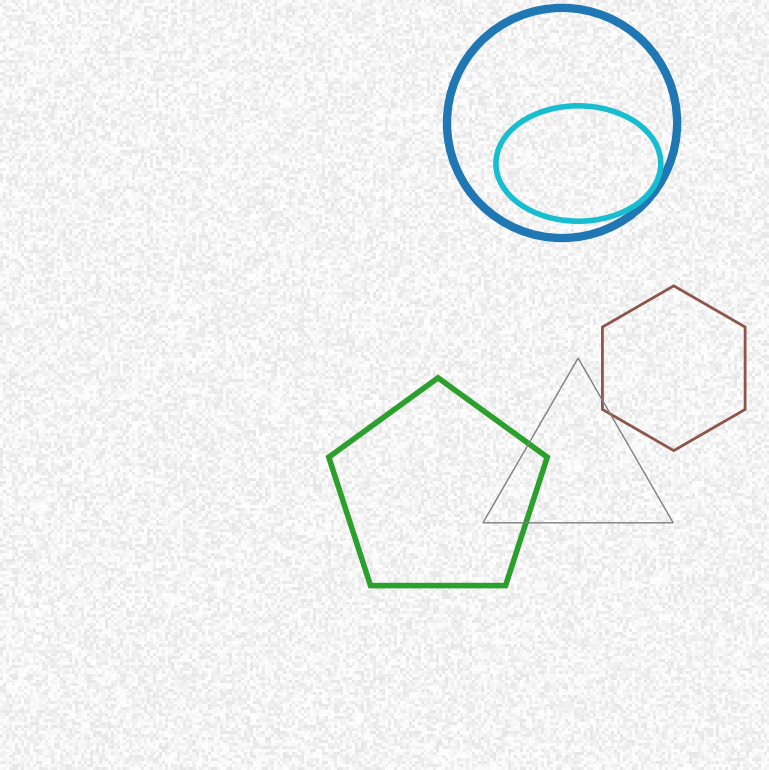[{"shape": "circle", "thickness": 3, "radius": 0.75, "center": [0.73, 0.84]}, {"shape": "pentagon", "thickness": 2, "radius": 0.75, "center": [0.569, 0.36]}, {"shape": "hexagon", "thickness": 1, "radius": 0.53, "center": [0.875, 0.522]}, {"shape": "triangle", "thickness": 0.5, "radius": 0.71, "center": [0.751, 0.392]}, {"shape": "oval", "thickness": 2, "radius": 0.54, "center": [0.751, 0.788]}]